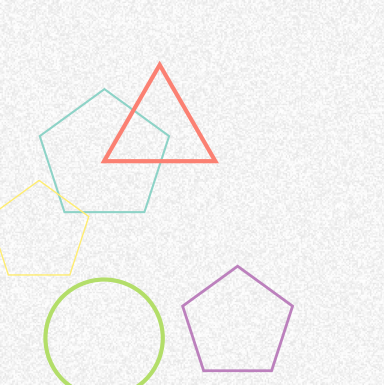[{"shape": "pentagon", "thickness": 1.5, "radius": 0.88, "center": [0.271, 0.592]}, {"shape": "triangle", "thickness": 3, "radius": 0.83, "center": [0.415, 0.665]}, {"shape": "circle", "thickness": 3, "radius": 0.76, "center": [0.27, 0.122]}, {"shape": "pentagon", "thickness": 2, "radius": 0.75, "center": [0.617, 0.158]}, {"shape": "pentagon", "thickness": 1, "radius": 0.68, "center": [0.102, 0.396]}]